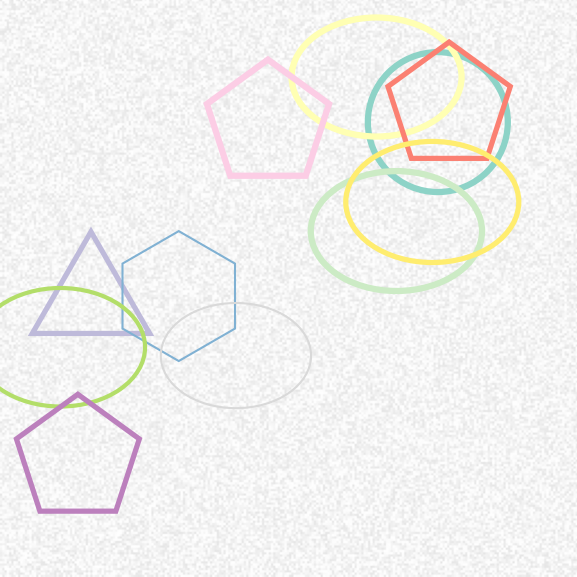[{"shape": "circle", "thickness": 3, "radius": 0.61, "center": [0.758, 0.788]}, {"shape": "oval", "thickness": 3, "radius": 0.74, "center": [0.652, 0.866]}, {"shape": "triangle", "thickness": 2.5, "radius": 0.59, "center": [0.158, 0.48]}, {"shape": "pentagon", "thickness": 2.5, "radius": 0.56, "center": [0.778, 0.815]}, {"shape": "hexagon", "thickness": 1, "radius": 0.56, "center": [0.31, 0.486]}, {"shape": "oval", "thickness": 2, "radius": 0.73, "center": [0.105, 0.398]}, {"shape": "pentagon", "thickness": 3, "radius": 0.56, "center": [0.464, 0.785]}, {"shape": "oval", "thickness": 1, "radius": 0.65, "center": [0.409, 0.383]}, {"shape": "pentagon", "thickness": 2.5, "radius": 0.56, "center": [0.135, 0.205]}, {"shape": "oval", "thickness": 3, "radius": 0.74, "center": [0.686, 0.599]}, {"shape": "oval", "thickness": 2.5, "radius": 0.75, "center": [0.749, 0.649]}]